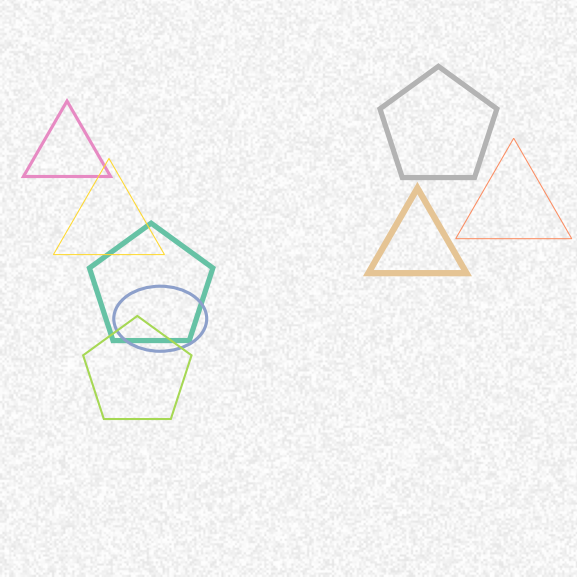[{"shape": "pentagon", "thickness": 2.5, "radius": 0.56, "center": [0.262, 0.5]}, {"shape": "triangle", "thickness": 0.5, "radius": 0.58, "center": [0.89, 0.644]}, {"shape": "oval", "thickness": 1.5, "radius": 0.4, "center": [0.277, 0.447]}, {"shape": "triangle", "thickness": 1.5, "radius": 0.44, "center": [0.116, 0.737]}, {"shape": "pentagon", "thickness": 1, "radius": 0.49, "center": [0.238, 0.353]}, {"shape": "triangle", "thickness": 0.5, "radius": 0.56, "center": [0.189, 0.614]}, {"shape": "triangle", "thickness": 3, "radius": 0.49, "center": [0.723, 0.575]}, {"shape": "pentagon", "thickness": 2.5, "radius": 0.53, "center": [0.759, 0.778]}]